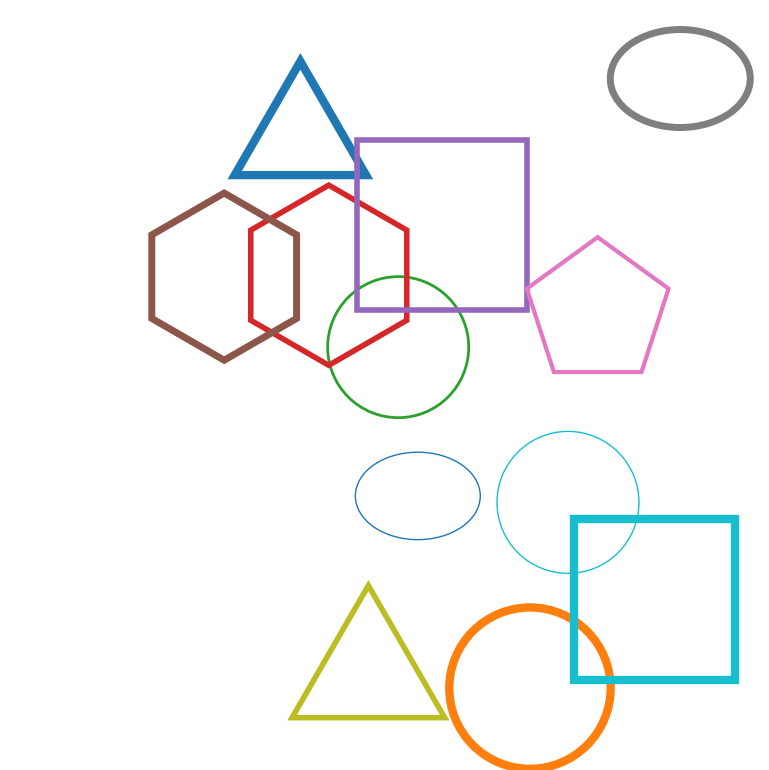[{"shape": "triangle", "thickness": 3, "radius": 0.49, "center": [0.39, 0.822]}, {"shape": "oval", "thickness": 0.5, "radius": 0.41, "center": [0.543, 0.356]}, {"shape": "circle", "thickness": 3, "radius": 0.52, "center": [0.688, 0.106]}, {"shape": "circle", "thickness": 1, "radius": 0.46, "center": [0.517, 0.549]}, {"shape": "hexagon", "thickness": 2, "radius": 0.58, "center": [0.427, 0.643]}, {"shape": "square", "thickness": 2, "radius": 0.55, "center": [0.574, 0.708]}, {"shape": "hexagon", "thickness": 2.5, "radius": 0.54, "center": [0.291, 0.641]}, {"shape": "pentagon", "thickness": 1.5, "radius": 0.48, "center": [0.776, 0.595]}, {"shape": "oval", "thickness": 2.5, "radius": 0.45, "center": [0.883, 0.898]}, {"shape": "triangle", "thickness": 2, "radius": 0.57, "center": [0.478, 0.125]}, {"shape": "square", "thickness": 3, "radius": 0.52, "center": [0.85, 0.222]}, {"shape": "circle", "thickness": 0.5, "radius": 0.46, "center": [0.738, 0.348]}]